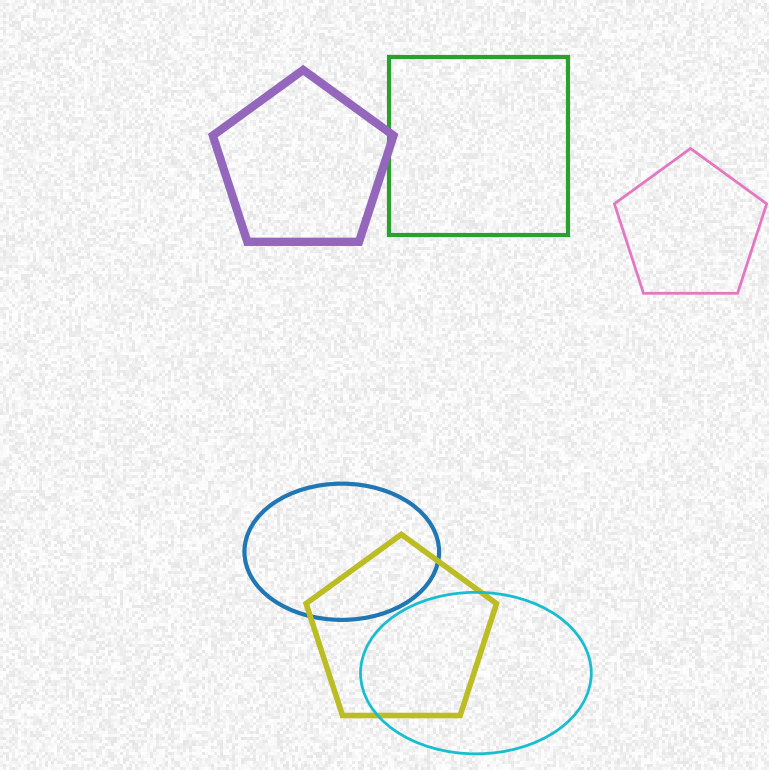[{"shape": "oval", "thickness": 1.5, "radius": 0.63, "center": [0.444, 0.283]}, {"shape": "square", "thickness": 1.5, "radius": 0.58, "center": [0.621, 0.811]}, {"shape": "pentagon", "thickness": 3, "radius": 0.62, "center": [0.394, 0.786]}, {"shape": "pentagon", "thickness": 1, "radius": 0.52, "center": [0.897, 0.703]}, {"shape": "pentagon", "thickness": 2, "radius": 0.65, "center": [0.521, 0.176]}, {"shape": "oval", "thickness": 1, "radius": 0.75, "center": [0.618, 0.126]}]